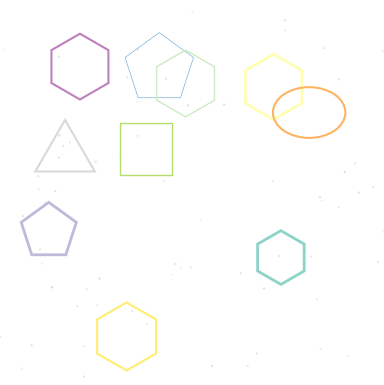[{"shape": "hexagon", "thickness": 2, "radius": 0.35, "center": [0.73, 0.331]}, {"shape": "hexagon", "thickness": 2, "radius": 0.42, "center": [0.711, 0.774]}, {"shape": "pentagon", "thickness": 2, "radius": 0.38, "center": [0.127, 0.399]}, {"shape": "pentagon", "thickness": 0.5, "radius": 0.47, "center": [0.414, 0.822]}, {"shape": "oval", "thickness": 1.5, "radius": 0.47, "center": [0.803, 0.708]}, {"shape": "square", "thickness": 1, "radius": 0.34, "center": [0.379, 0.613]}, {"shape": "triangle", "thickness": 1.5, "radius": 0.45, "center": [0.169, 0.599]}, {"shape": "hexagon", "thickness": 1.5, "radius": 0.43, "center": [0.208, 0.827]}, {"shape": "hexagon", "thickness": 1, "radius": 0.43, "center": [0.482, 0.783]}, {"shape": "hexagon", "thickness": 1.5, "radius": 0.44, "center": [0.329, 0.126]}]